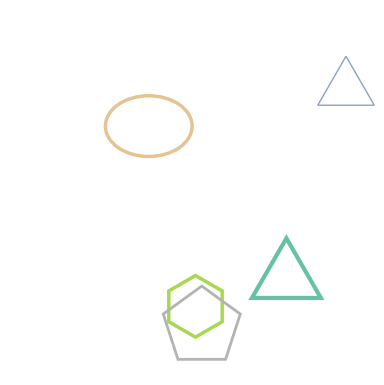[{"shape": "triangle", "thickness": 3, "radius": 0.52, "center": [0.744, 0.278]}, {"shape": "triangle", "thickness": 1, "radius": 0.42, "center": [0.899, 0.769]}, {"shape": "hexagon", "thickness": 2.5, "radius": 0.4, "center": [0.508, 0.204]}, {"shape": "oval", "thickness": 2.5, "radius": 0.56, "center": [0.386, 0.672]}, {"shape": "pentagon", "thickness": 2, "radius": 0.53, "center": [0.524, 0.152]}]